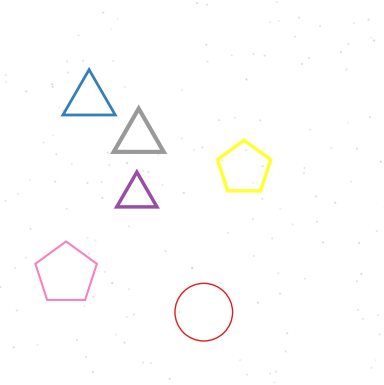[{"shape": "circle", "thickness": 1, "radius": 0.37, "center": [0.529, 0.189]}, {"shape": "triangle", "thickness": 2, "radius": 0.39, "center": [0.231, 0.741]}, {"shape": "triangle", "thickness": 2.5, "radius": 0.3, "center": [0.355, 0.493]}, {"shape": "pentagon", "thickness": 2.5, "radius": 0.36, "center": [0.634, 0.563]}, {"shape": "pentagon", "thickness": 1.5, "radius": 0.42, "center": [0.172, 0.289]}, {"shape": "triangle", "thickness": 3, "radius": 0.37, "center": [0.36, 0.643]}]